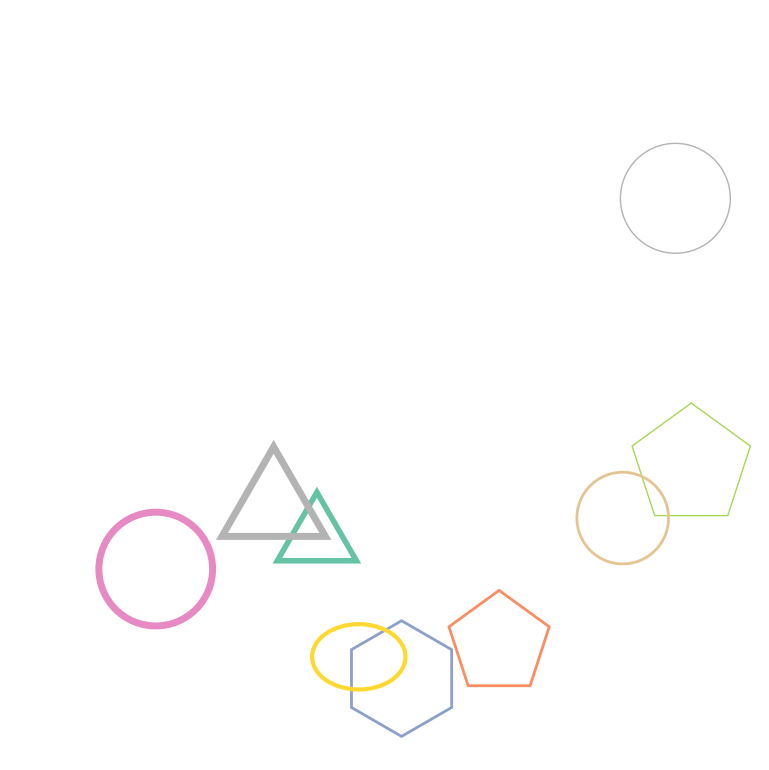[{"shape": "triangle", "thickness": 2, "radius": 0.3, "center": [0.412, 0.301]}, {"shape": "pentagon", "thickness": 1, "radius": 0.34, "center": [0.648, 0.165]}, {"shape": "hexagon", "thickness": 1, "radius": 0.38, "center": [0.522, 0.119]}, {"shape": "circle", "thickness": 2.5, "radius": 0.37, "center": [0.202, 0.261]}, {"shape": "pentagon", "thickness": 0.5, "radius": 0.4, "center": [0.898, 0.396]}, {"shape": "oval", "thickness": 1.5, "radius": 0.3, "center": [0.466, 0.147]}, {"shape": "circle", "thickness": 1, "radius": 0.3, "center": [0.809, 0.327]}, {"shape": "circle", "thickness": 0.5, "radius": 0.36, "center": [0.877, 0.742]}, {"shape": "triangle", "thickness": 2.5, "radius": 0.39, "center": [0.355, 0.342]}]